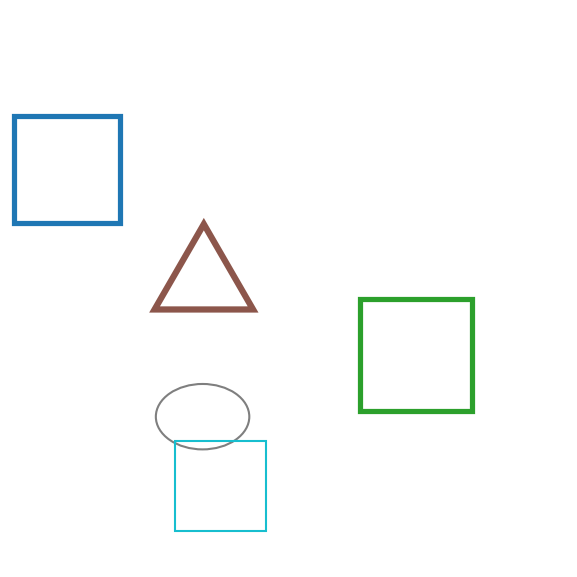[{"shape": "square", "thickness": 2.5, "radius": 0.46, "center": [0.116, 0.706]}, {"shape": "square", "thickness": 2.5, "radius": 0.49, "center": [0.72, 0.384]}, {"shape": "triangle", "thickness": 3, "radius": 0.49, "center": [0.353, 0.512]}, {"shape": "oval", "thickness": 1, "radius": 0.4, "center": [0.351, 0.278]}, {"shape": "square", "thickness": 1, "radius": 0.39, "center": [0.382, 0.157]}]